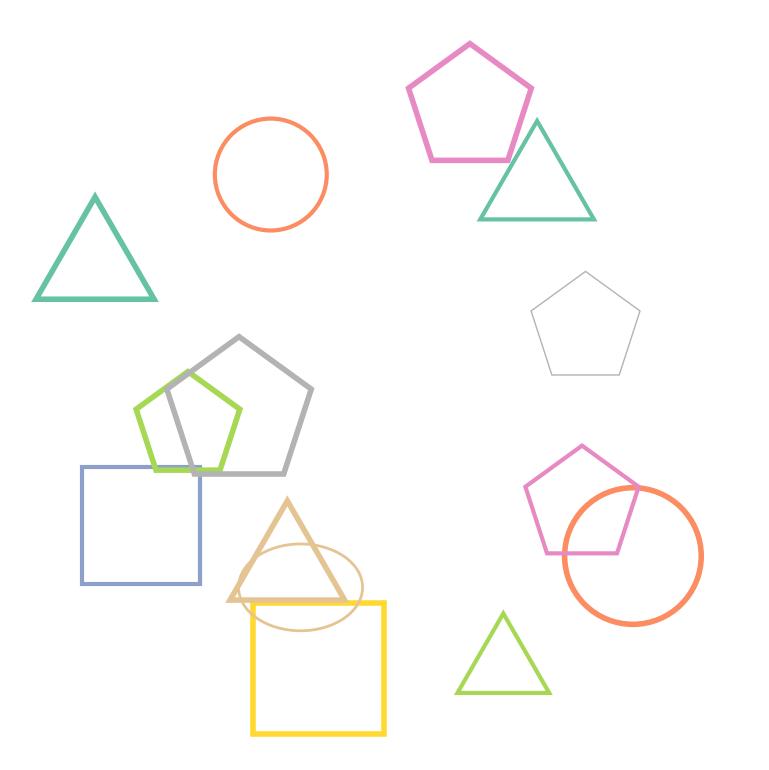[{"shape": "triangle", "thickness": 2, "radius": 0.44, "center": [0.123, 0.656]}, {"shape": "triangle", "thickness": 1.5, "radius": 0.43, "center": [0.698, 0.758]}, {"shape": "circle", "thickness": 1.5, "radius": 0.36, "center": [0.352, 0.773]}, {"shape": "circle", "thickness": 2, "radius": 0.44, "center": [0.822, 0.278]}, {"shape": "square", "thickness": 1.5, "radius": 0.38, "center": [0.183, 0.317]}, {"shape": "pentagon", "thickness": 1.5, "radius": 0.39, "center": [0.756, 0.344]}, {"shape": "pentagon", "thickness": 2, "radius": 0.42, "center": [0.61, 0.86]}, {"shape": "triangle", "thickness": 1.5, "radius": 0.34, "center": [0.654, 0.134]}, {"shape": "pentagon", "thickness": 2, "radius": 0.35, "center": [0.244, 0.447]}, {"shape": "square", "thickness": 2, "radius": 0.42, "center": [0.413, 0.132]}, {"shape": "oval", "thickness": 1, "radius": 0.4, "center": [0.39, 0.237]}, {"shape": "triangle", "thickness": 2, "radius": 0.43, "center": [0.373, 0.264]}, {"shape": "pentagon", "thickness": 2, "radius": 0.49, "center": [0.31, 0.464]}, {"shape": "pentagon", "thickness": 0.5, "radius": 0.37, "center": [0.76, 0.573]}]